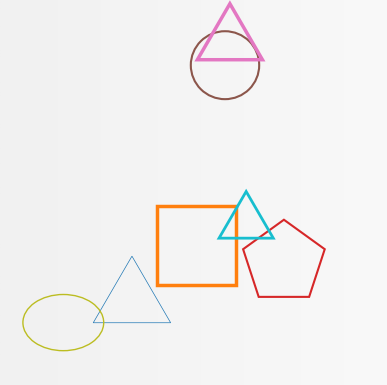[{"shape": "triangle", "thickness": 0.5, "radius": 0.58, "center": [0.341, 0.219]}, {"shape": "square", "thickness": 2.5, "radius": 0.51, "center": [0.507, 0.362]}, {"shape": "pentagon", "thickness": 1.5, "radius": 0.55, "center": [0.733, 0.318]}, {"shape": "circle", "thickness": 1.5, "radius": 0.44, "center": [0.581, 0.831]}, {"shape": "triangle", "thickness": 2.5, "radius": 0.48, "center": [0.593, 0.893]}, {"shape": "oval", "thickness": 1, "radius": 0.52, "center": [0.163, 0.162]}, {"shape": "triangle", "thickness": 2, "radius": 0.4, "center": [0.635, 0.422]}]